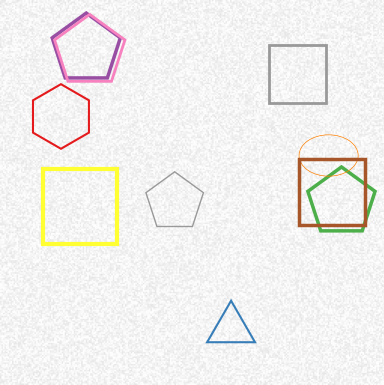[{"shape": "hexagon", "thickness": 1.5, "radius": 0.42, "center": [0.158, 0.697]}, {"shape": "triangle", "thickness": 1.5, "radius": 0.36, "center": [0.6, 0.147]}, {"shape": "pentagon", "thickness": 2.5, "radius": 0.46, "center": [0.887, 0.475]}, {"shape": "pentagon", "thickness": 2.5, "radius": 0.47, "center": [0.224, 0.873]}, {"shape": "oval", "thickness": 0.5, "radius": 0.38, "center": [0.854, 0.596]}, {"shape": "square", "thickness": 3, "radius": 0.48, "center": [0.208, 0.463]}, {"shape": "square", "thickness": 2.5, "radius": 0.43, "center": [0.862, 0.502]}, {"shape": "pentagon", "thickness": 2, "radius": 0.48, "center": [0.233, 0.866]}, {"shape": "pentagon", "thickness": 1, "radius": 0.39, "center": [0.454, 0.475]}, {"shape": "square", "thickness": 2, "radius": 0.37, "center": [0.773, 0.807]}]